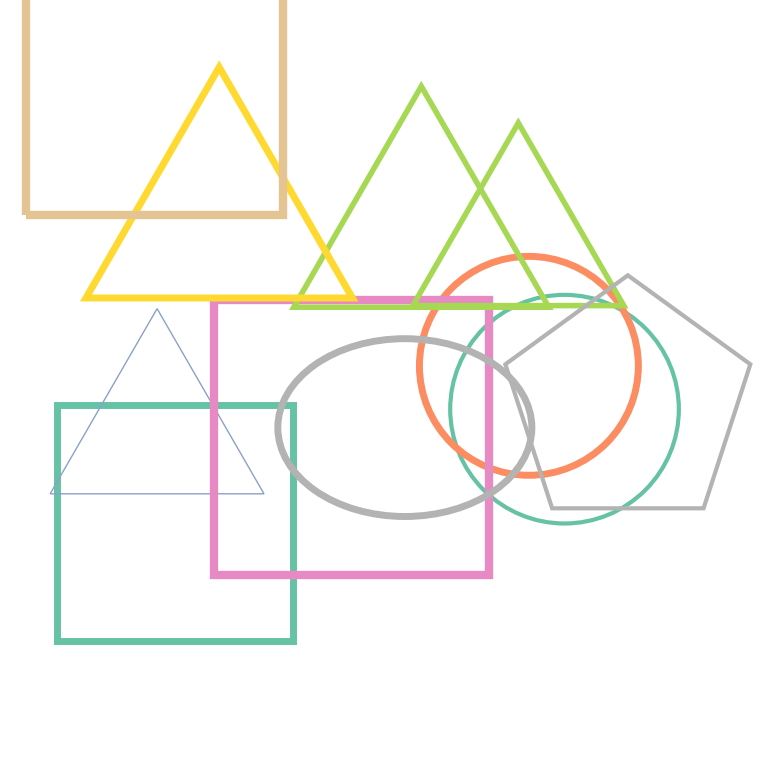[{"shape": "circle", "thickness": 1.5, "radius": 0.74, "center": [0.733, 0.469]}, {"shape": "square", "thickness": 2.5, "radius": 0.76, "center": [0.228, 0.321]}, {"shape": "circle", "thickness": 2.5, "radius": 0.71, "center": [0.687, 0.525]}, {"shape": "triangle", "thickness": 0.5, "radius": 0.8, "center": [0.204, 0.439]}, {"shape": "square", "thickness": 3, "radius": 0.89, "center": [0.456, 0.431]}, {"shape": "triangle", "thickness": 2, "radius": 0.79, "center": [0.673, 0.682]}, {"shape": "triangle", "thickness": 2, "radius": 0.96, "center": [0.547, 0.697]}, {"shape": "triangle", "thickness": 2.5, "radius": 1.0, "center": [0.285, 0.713]}, {"shape": "square", "thickness": 3, "radius": 0.84, "center": [0.201, 0.888]}, {"shape": "oval", "thickness": 2.5, "radius": 0.82, "center": [0.526, 0.445]}, {"shape": "pentagon", "thickness": 1.5, "radius": 0.84, "center": [0.815, 0.475]}]